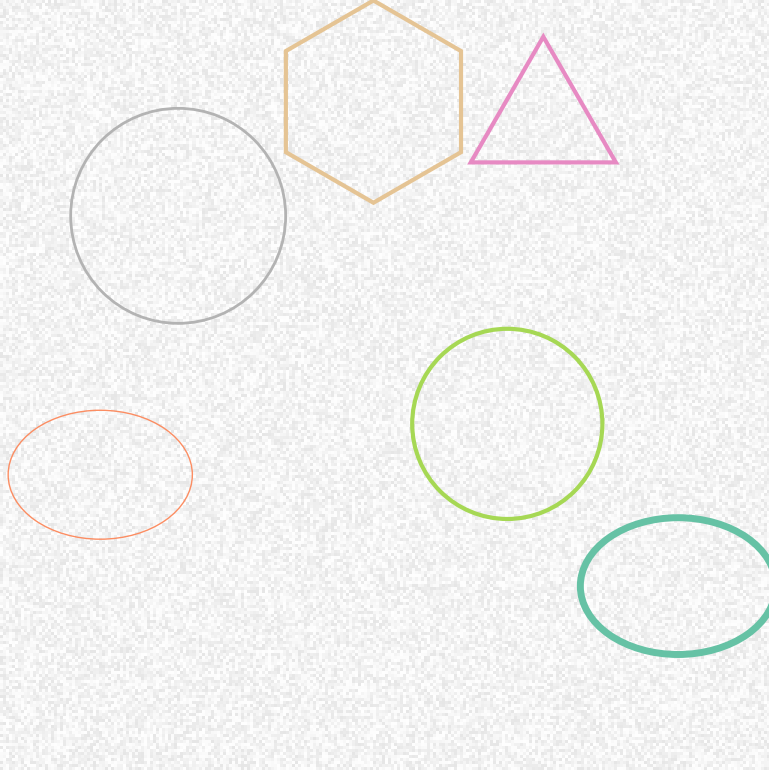[{"shape": "oval", "thickness": 2.5, "radius": 0.63, "center": [0.881, 0.239]}, {"shape": "oval", "thickness": 0.5, "radius": 0.6, "center": [0.13, 0.383]}, {"shape": "triangle", "thickness": 1.5, "radius": 0.54, "center": [0.706, 0.843]}, {"shape": "circle", "thickness": 1.5, "radius": 0.62, "center": [0.659, 0.45]}, {"shape": "hexagon", "thickness": 1.5, "radius": 0.66, "center": [0.485, 0.868]}, {"shape": "circle", "thickness": 1, "radius": 0.7, "center": [0.231, 0.72]}]